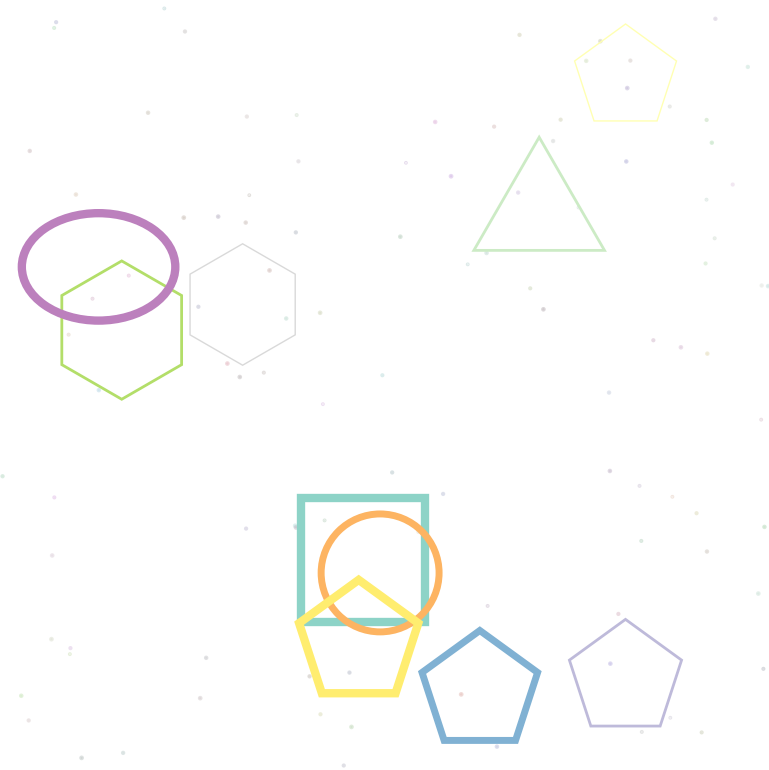[{"shape": "square", "thickness": 3, "radius": 0.4, "center": [0.472, 0.272]}, {"shape": "pentagon", "thickness": 0.5, "radius": 0.35, "center": [0.812, 0.899]}, {"shape": "pentagon", "thickness": 1, "radius": 0.38, "center": [0.812, 0.119]}, {"shape": "pentagon", "thickness": 2.5, "radius": 0.39, "center": [0.623, 0.102]}, {"shape": "circle", "thickness": 2.5, "radius": 0.38, "center": [0.494, 0.256]}, {"shape": "hexagon", "thickness": 1, "radius": 0.45, "center": [0.158, 0.571]}, {"shape": "hexagon", "thickness": 0.5, "radius": 0.39, "center": [0.315, 0.605]}, {"shape": "oval", "thickness": 3, "radius": 0.5, "center": [0.128, 0.653]}, {"shape": "triangle", "thickness": 1, "radius": 0.49, "center": [0.7, 0.724]}, {"shape": "pentagon", "thickness": 3, "radius": 0.41, "center": [0.466, 0.166]}]